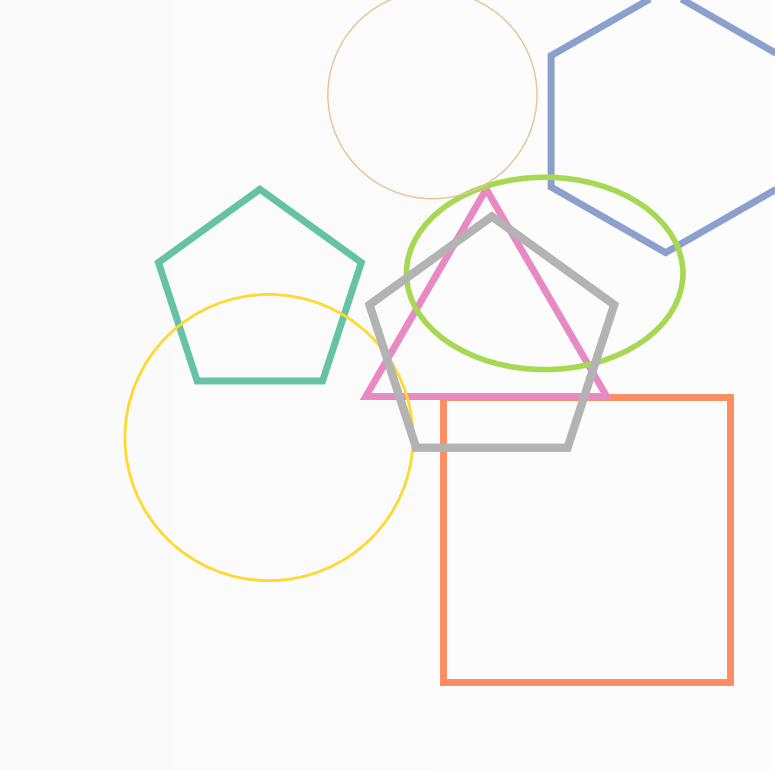[{"shape": "pentagon", "thickness": 2.5, "radius": 0.69, "center": [0.335, 0.617]}, {"shape": "square", "thickness": 2.5, "radius": 0.93, "center": [0.757, 0.299]}, {"shape": "hexagon", "thickness": 2.5, "radius": 0.85, "center": [0.859, 0.842]}, {"shape": "triangle", "thickness": 2.5, "radius": 0.9, "center": [0.627, 0.575]}, {"shape": "oval", "thickness": 2, "radius": 0.89, "center": [0.703, 0.645]}, {"shape": "circle", "thickness": 1, "radius": 0.93, "center": [0.347, 0.432]}, {"shape": "circle", "thickness": 0.5, "radius": 0.67, "center": [0.558, 0.877]}, {"shape": "pentagon", "thickness": 3, "radius": 0.83, "center": [0.635, 0.553]}]